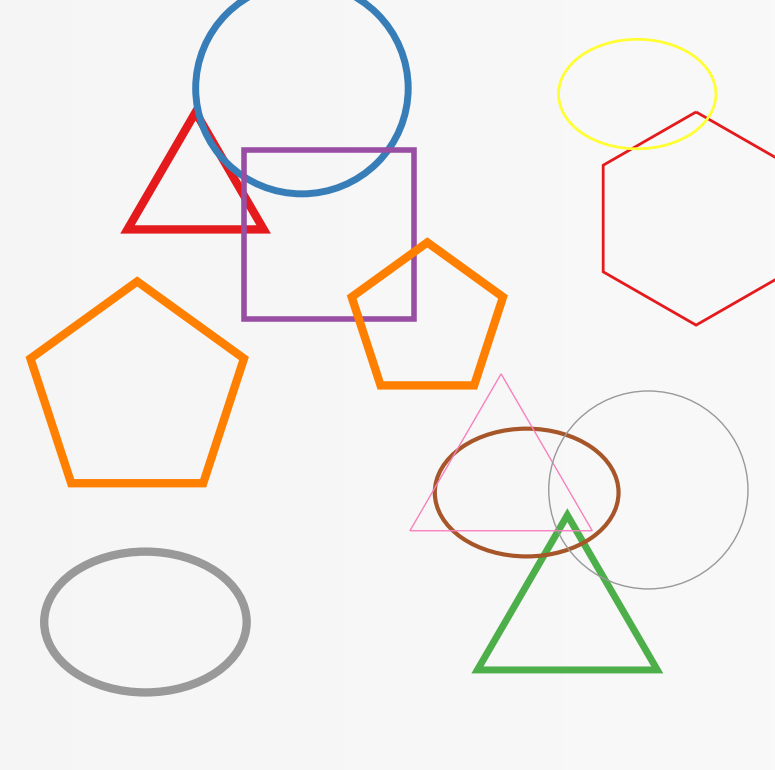[{"shape": "triangle", "thickness": 3, "radius": 0.51, "center": [0.252, 0.753]}, {"shape": "hexagon", "thickness": 1, "radius": 0.69, "center": [0.898, 0.716]}, {"shape": "circle", "thickness": 2.5, "radius": 0.69, "center": [0.39, 0.885]}, {"shape": "triangle", "thickness": 2.5, "radius": 0.67, "center": [0.732, 0.197]}, {"shape": "square", "thickness": 2, "radius": 0.55, "center": [0.425, 0.695]}, {"shape": "pentagon", "thickness": 3, "radius": 0.51, "center": [0.551, 0.583]}, {"shape": "pentagon", "thickness": 3, "radius": 0.72, "center": [0.177, 0.49]}, {"shape": "oval", "thickness": 1, "radius": 0.51, "center": [0.822, 0.878]}, {"shape": "oval", "thickness": 1.5, "radius": 0.59, "center": [0.68, 0.36]}, {"shape": "triangle", "thickness": 0.5, "radius": 0.68, "center": [0.647, 0.379]}, {"shape": "circle", "thickness": 0.5, "radius": 0.64, "center": [0.837, 0.364]}, {"shape": "oval", "thickness": 3, "radius": 0.65, "center": [0.188, 0.192]}]